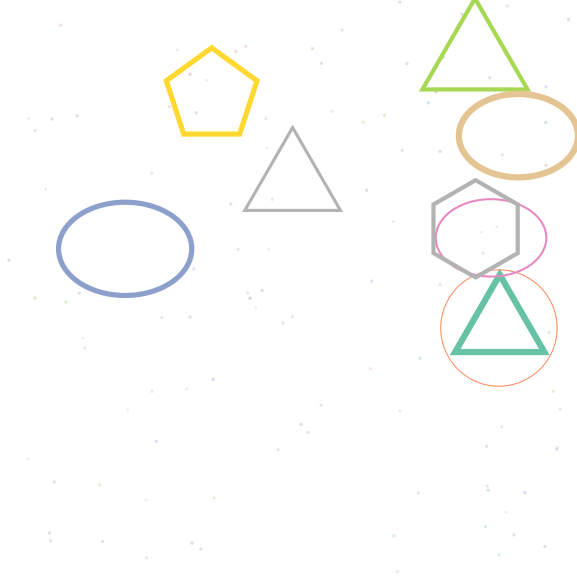[{"shape": "triangle", "thickness": 3, "radius": 0.45, "center": [0.865, 0.434]}, {"shape": "circle", "thickness": 0.5, "radius": 0.5, "center": [0.864, 0.431]}, {"shape": "oval", "thickness": 2.5, "radius": 0.58, "center": [0.217, 0.568]}, {"shape": "oval", "thickness": 1, "radius": 0.48, "center": [0.85, 0.587]}, {"shape": "triangle", "thickness": 2, "radius": 0.53, "center": [0.822, 0.897]}, {"shape": "pentagon", "thickness": 2.5, "radius": 0.41, "center": [0.367, 0.834]}, {"shape": "oval", "thickness": 3, "radius": 0.52, "center": [0.898, 0.764]}, {"shape": "hexagon", "thickness": 2, "radius": 0.42, "center": [0.824, 0.603]}, {"shape": "triangle", "thickness": 1.5, "radius": 0.48, "center": [0.507, 0.683]}]